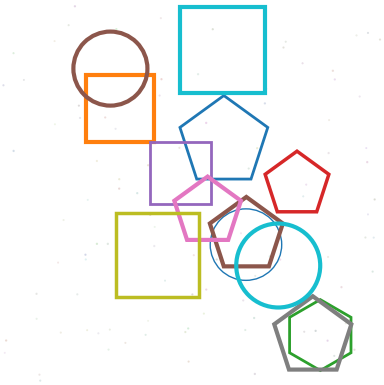[{"shape": "pentagon", "thickness": 2, "radius": 0.6, "center": [0.581, 0.632]}, {"shape": "circle", "thickness": 1, "radius": 0.46, "center": [0.639, 0.365]}, {"shape": "square", "thickness": 3, "radius": 0.44, "center": [0.311, 0.718]}, {"shape": "hexagon", "thickness": 2, "radius": 0.46, "center": [0.832, 0.13]}, {"shape": "pentagon", "thickness": 2.5, "radius": 0.44, "center": [0.771, 0.52]}, {"shape": "square", "thickness": 2, "radius": 0.4, "center": [0.469, 0.551]}, {"shape": "circle", "thickness": 3, "radius": 0.48, "center": [0.287, 0.822]}, {"shape": "pentagon", "thickness": 3, "radius": 0.5, "center": [0.64, 0.389]}, {"shape": "pentagon", "thickness": 3, "radius": 0.45, "center": [0.539, 0.45]}, {"shape": "pentagon", "thickness": 3, "radius": 0.53, "center": [0.812, 0.125]}, {"shape": "square", "thickness": 2.5, "radius": 0.54, "center": [0.409, 0.337]}, {"shape": "circle", "thickness": 3, "radius": 0.55, "center": [0.723, 0.31]}, {"shape": "square", "thickness": 3, "radius": 0.55, "center": [0.579, 0.87]}]